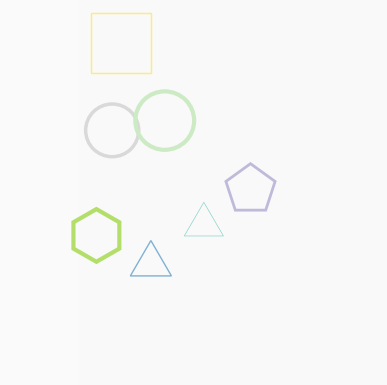[{"shape": "triangle", "thickness": 0.5, "radius": 0.29, "center": [0.526, 0.416]}, {"shape": "pentagon", "thickness": 2, "radius": 0.33, "center": [0.646, 0.508]}, {"shape": "triangle", "thickness": 1, "radius": 0.31, "center": [0.389, 0.314]}, {"shape": "hexagon", "thickness": 3, "radius": 0.34, "center": [0.249, 0.388]}, {"shape": "circle", "thickness": 2.5, "radius": 0.34, "center": [0.289, 0.661]}, {"shape": "circle", "thickness": 3, "radius": 0.38, "center": [0.425, 0.687]}, {"shape": "square", "thickness": 1, "radius": 0.39, "center": [0.312, 0.889]}]